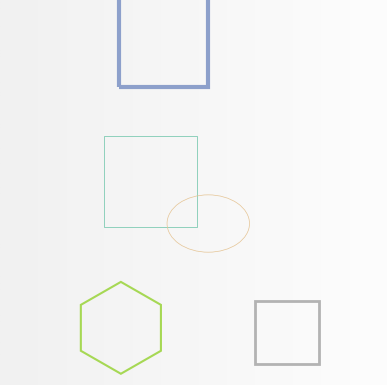[{"shape": "square", "thickness": 0.5, "radius": 0.6, "center": [0.388, 0.528]}, {"shape": "square", "thickness": 3, "radius": 0.57, "center": [0.422, 0.888]}, {"shape": "hexagon", "thickness": 1.5, "radius": 0.6, "center": [0.312, 0.149]}, {"shape": "oval", "thickness": 0.5, "radius": 0.53, "center": [0.537, 0.419]}, {"shape": "square", "thickness": 2, "radius": 0.41, "center": [0.741, 0.137]}]